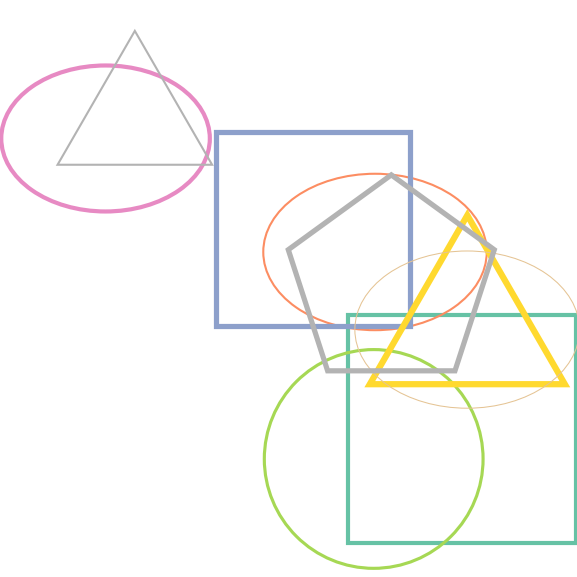[{"shape": "square", "thickness": 2, "radius": 0.99, "center": [0.8, 0.256]}, {"shape": "oval", "thickness": 1, "radius": 0.97, "center": [0.649, 0.563]}, {"shape": "square", "thickness": 2.5, "radius": 0.84, "center": [0.542, 0.602]}, {"shape": "oval", "thickness": 2, "radius": 0.9, "center": [0.183, 0.759]}, {"shape": "circle", "thickness": 1.5, "radius": 0.95, "center": [0.647, 0.204]}, {"shape": "triangle", "thickness": 3, "radius": 0.97, "center": [0.809, 0.431]}, {"shape": "oval", "thickness": 0.5, "radius": 0.97, "center": [0.809, 0.428]}, {"shape": "pentagon", "thickness": 2.5, "radius": 0.94, "center": [0.678, 0.509]}, {"shape": "triangle", "thickness": 1, "radius": 0.77, "center": [0.233, 0.791]}]